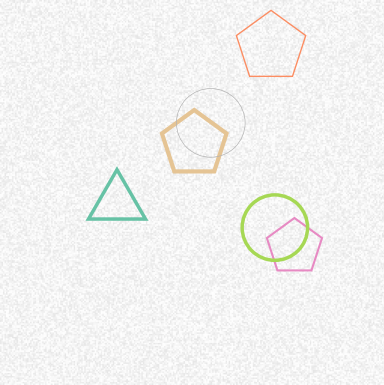[{"shape": "triangle", "thickness": 2.5, "radius": 0.43, "center": [0.304, 0.474]}, {"shape": "pentagon", "thickness": 1, "radius": 0.47, "center": [0.704, 0.878]}, {"shape": "pentagon", "thickness": 1.5, "radius": 0.38, "center": [0.765, 0.358]}, {"shape": "circle", "thickness": 2.5, "radius": 0.42, "center": [0.714, 0.409]}, {"shape": "pentagon", "thickness": 3, "radius": 0.44, "center": [0.505, 0.626]}, {"shape": "circle", "thickness": 0.5, "radius": 0.45, "center": [0.547, 0.681]}]